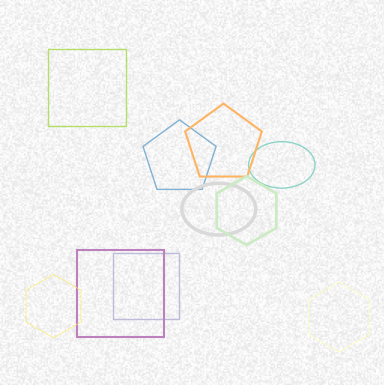[{"shape": "oval", "thickness": 1, "radius": 0.43, "center": [0.732, 0.572]}, {"shape": "hexagon", "thickness": 0.5, "radius": 0.45, "center": [0.881, 0.176]}, {"shape": "square", "thickness": 1, "radius": 0.43, "center": [0.379, 0.257]}, {"shape": "pentagon", "thickness": 1, "radius": 0.5, "center": [0.466, 0.589]}, {"shape": "pentagon", "thickness": 1.5, "radius": 0.52, "center": [0.58, 0.626]}, {"shape": "square", "thickness": 1, "radius": 0.51, "center": [0.227, 0.773]}, {"shape": "oval", "thickness": 2.5, "radius": 0.48, "center": [0.568, 0.457]}, {"shape": "square", "thickness": 1.5, "radius": 0.57, "center": [0.314, 0.237]}, {"shape": "hexagon", "thickness": 2, "radius": 0.45, "center": [0.64, 0.453]}, {"shape": "hexagon", "thickness": 0.5, "radius": 0.41, "center": [0.139, 0.205]}]